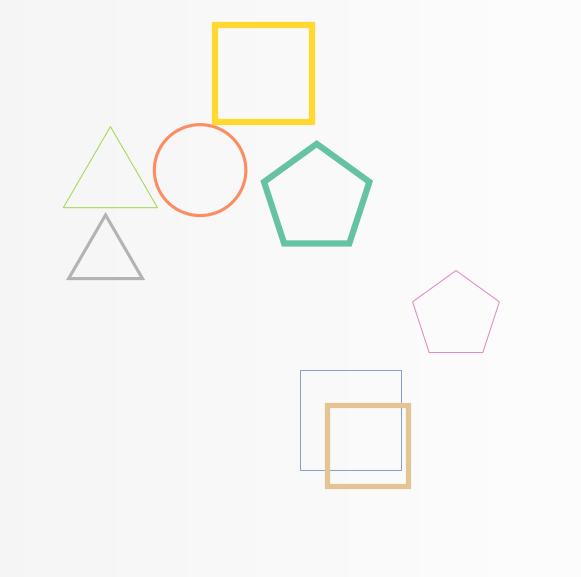[{"shape": "pentagon", "thickness": 3, "radius": 0.48, "center": [0.545, 0.655]}, {"shape": "circle", "thickness": 1.5, "radius": 0.39, "center": [0.344, 0.705]}, {"shape": "square", "thickness": 0.5, "radius": 0.43, "center": [0.603, 0.272]}, {"shape": "pentagon", "thickness": 0.5, "radius": 0.39, "center": [0.784, 0.452]}, {"shape": "triangle", "thickness": 0.5, "radius": 0.47, "center": [0.19, 0.686]}, {"shape": "square", "thickness": 3, "radius": 0.42, "center": [0.454, 0.872]}, {"shape": "square", "thickness": 2.5, "radius": 0.35, "center": [0.633, 0.228]}, {"shape": "triangle", "thickness": 1.5, "radius": 0.37, "center": [0.182, 0.553]}]